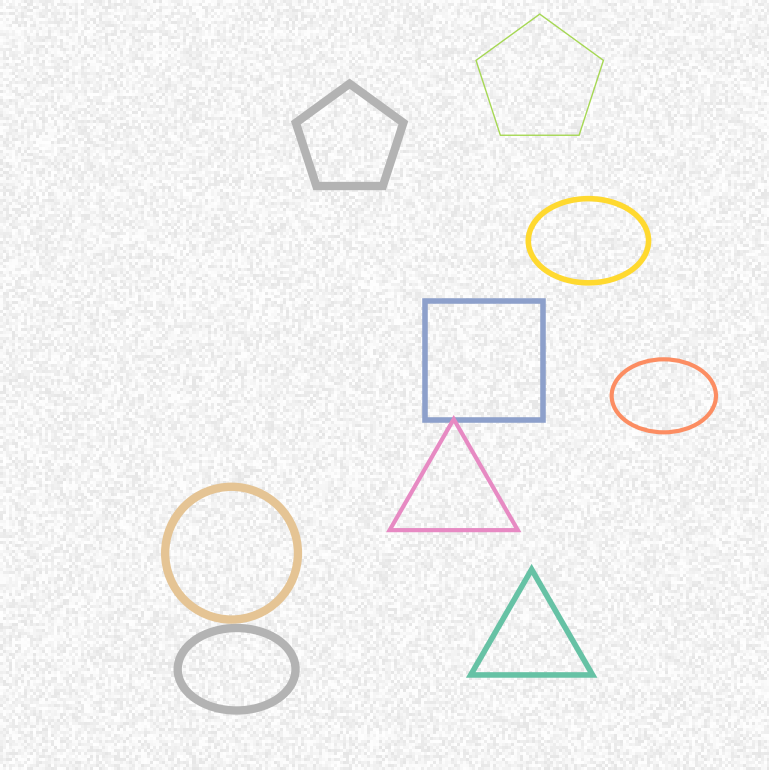[{"shape": "triangle", "thickness": 2, "radius": 0.46, "center": [0.69, 0.169]}, {"shape": "oval", "thickness": 1.5, "radius": 0.34, "center": [0.862, 0.486]}, {"shape": "square", "thickness": 2, "radius": 0.39, "center": [0.629, 0.532]}, {"shape": "triangle", "thickness": 1.5, "radius": 0.48, "center": [0.589, 0.36]}, {"shape": "pentagon", "thickness": 0.5, "radius": 0.43, "center": [0.701, 0.895]}, {"shape": "oval", "thickness": 2, "radius": 0.39, "center": [0.764, 0.687]}, {"shape": "circle", "thickness": 3, "radius": 0.43, "center": [0.301, 0.282]}, {"shape": "oval", "thickness": 3, "radius": 0.38, "center": [0.307, 0.131]}, {"shape": "pentagon", "thickness": 3, "radius": 0.37, "center": [0.454, 0.818]}]